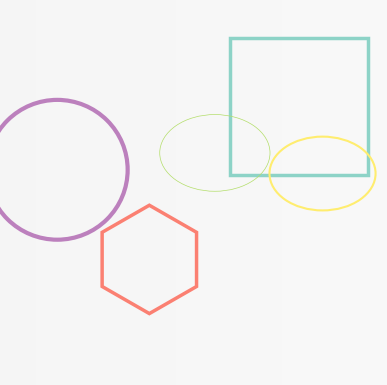[{"shape": "square", "thickness": 2.5, "radius": 0.89, "center": [0.771, 0.724]}, {"shape": "hexagon", "thickness": 2.5, "radius": 0.7, "center": [0.385, 0.326]}, {"shape": "oval", "thickness": 0.5, "radius": 0.71, "center": [0.554, 0.603]}, {"shape": "circle", "thickness": 3, "radius": 0.91, "center": [0.148, 0.559]}, {"shape": "oval", "thickness": 1.5, "radius": 0.68, "center": [0.832, 0.549]}]